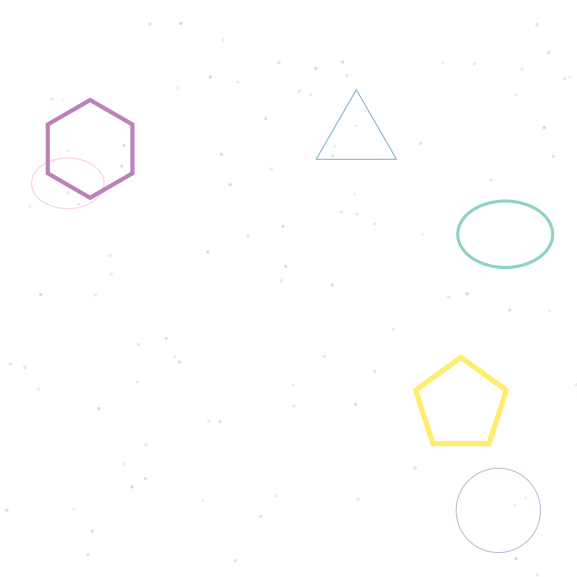[{"shape": "oval", "thickness": 1.5, "radius": 0.41, "center": [0.875, 0.593]}, {"shape": "circle", "thickness": 0.5, "radius": 0.37, "center": [0.863, 0.115]}, {"shape": "triangle", "thickness": 0.5, "radius": 0.4, "center": [0.617, 0.763]}, {"shape": "oval", "thickness": 0.5, "radius": 0.31, "center": [0.117, 0.682]}, {"shape": "hexagon", "thickness": 2, "radius": 0.42, "center": [0.156, 0.741]}, {"shape": "pentagon", "thickness": 2.5, "radius": 0.41, "center": [0.798, 0.298]}]